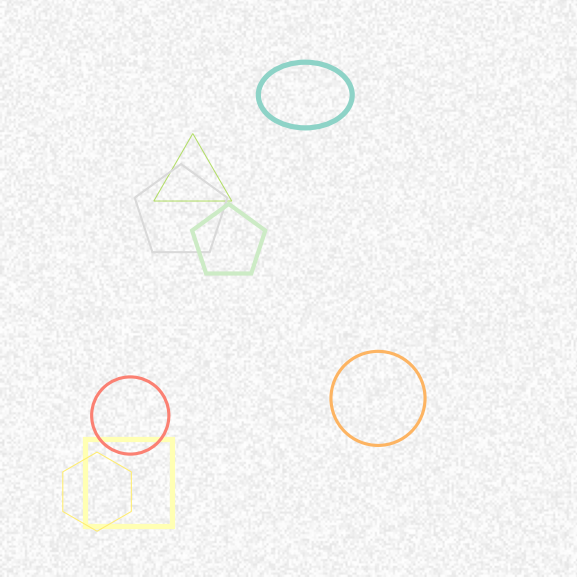[{"shape": "oval", "thickness": 2.5, "radius": 0.41, "center": [0.529, 0.835]}, {"shape": "square", "thickness": 2.5, "radius": 0.38, "center": [0.223, 0.164]}, {"shape": "circle", "thickness": 1.5, "radius": 0.33, "center": [0.226, 0.28]}, {"shape": "circle", "thickness": 1.5, "radius": 0.41, "center": [0.655, 0.309]}, {"shape": "triangle", "thickness": 0.5, "radius": 0.39, "center": [0.334, 0.69]}, {"shape": "pentagon", "thickness": 1, "radius": 0.42, "center": [0.313, 0.631]}, {"shape": "pentagon", "thickness": 2, "radius": 0.33, "center": [0.396, 0.579]}, {"shape": "hexagon", "thickness": 0.5, "radius": 0.34, "center": [0.168, 0.148]}]